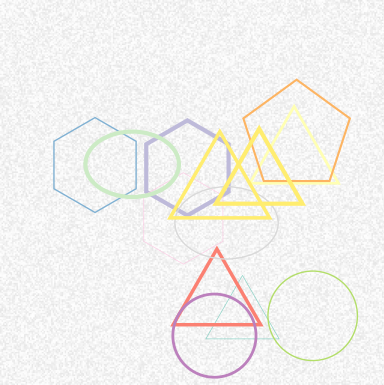[{"shape": "triangle", "thickness": 0.5, "radius": 0.55, "center": [0.63, 0.175]}, {"shape": "triangle", "thickness": 2, "radius": 0.66, "center": [0.764, 0.591]}, {"shape": "hexagon", "thickness": 3, "radius": 0.62, "center": [0.487, 0.564]}, {"shape": "triangle", "thickness": 2.5, "radius": 0.66, "center": [0.563, 0.222]}, {"shape": "hexagon", "thickness": 1, "radius": 0.62, "center": [0.247, 0.571]}, {"shape": "pentagon", "thickness": 1.5, "radius": 0.73, "center": [0.77, 0.648]}, {"shape": "circle", "thickness": 1, "radius": 0.58, "center": [0.812, 0.18]}, {"shape": "hexagon", "thickness": 0.5, "radius": 0.59, "center": [0.476, 0.433]}, {"shape": "oval", "thickness": 1, "radius": 0.67, "center": [0.588, 0.421]}, {"shape": "circle", "thickness": 2, "radius": 0.54, "center": [0.557, 0.128]}, {"shape": "oval", "thickness": 3, "radius": 0.61, "center": [0.343, 0.573]}, {"shape": "triangle", "thickness": 3, "radius": 0.65, "center": [0.673, 0.536]}, {"shape": "triangle", "thickness": 2.5, "radius": 0.75, "center": [0.571, 0.509]}]